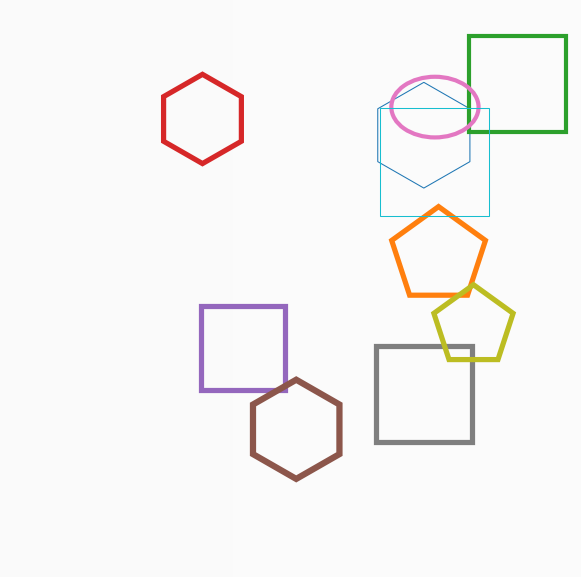[{"shape": "hexagon", "thickness": 0.5, "radius": 0.46, "center": [0.729, 0.765]}, {"shape": "pentagon", "thickness": 2.5, "radius": 0.42, "center": [0.755, 0.557]}, {"shape": "square", "thickness": 2, "radius": 0.42, "center": [0.89, 0.854]}, {"shape": "hexagon", "thickness": 2.5, "radius": 0.39, "center": [0.348, 0.793]}, {"shape": "square", "thickness": 2.5, "radius": 0.36, "center": [0.419, 0.397]}, {"shape": "hexagon", "thickness": 3, "radius": 0.43, "center": [0.51, 0.256]}, {"shape": "oval", "thickness": 2, "radius": 0.38, "center": [0.748, 0.814]}, {"shape": "square", "thickness": 2.5, "radius": 0.42, "center": [0.73, 0.317]}, {"shape": "pentagon", "thickness": 2.5, "radius": 0.36, "center": [0.815, 0.434]}, {"shape": "square", "thickness": 0.5, "radius": 0.47, "center": [0.748, 0.719]}]